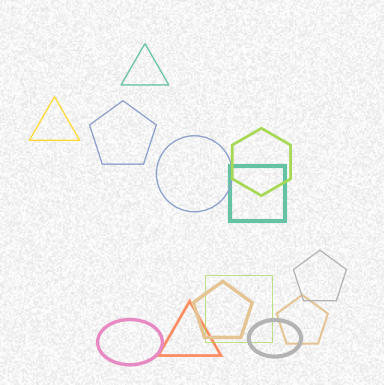[{"shape": "triangle", "thickness": 1, "radius": 0.36, "center": [0.376, 0.815]}, {"shape": "square", "thickness": 3, "radius": 0.36, "center": [0.669, 0.496]}, {"shape": "triangle", "thickness": 2, "radius": 0.47, "center": [0.493, 0.124]}, {"shape": "circle", "thickness": 1, "radius": 0.49, "center": [0.505, 0.549]}, {"shape": "pentagon", "thickness": 1, "radius": 0.46, "center": [0.319, 0.647]}, {"shape": "oval", "thickness": 2.5, "radius": 0.42, "center": [0.338, 0.111]}, {"shape": "square", "thickness": 0.5, "radius": 0.44, "center": [0.619, 0.199]}, {"shape": "hexagon", "thickness": 2, "radius": 0.44, "center": [0.679, 0.579]}, {"shape": "triangle", "thickness": 1, "radius": 0.38, "center": [0.142, 0.673]}, {"shape": "pentagon", "thickness": 2.5, "radius": 0.4, "center": [0.578, 0.189]}, {"shape": "pentagon", "thickness": 1.5, "radius": 0.35, "center": [0.785, 0.164]}, {"shape": "oval", "thickness": 3, "radius": 0.34, "center": [0.714, 0.121]}, {"shape": "pentagon", "thickness": 1, "radius": 0.36, "center": [0.831, 0.278]}]